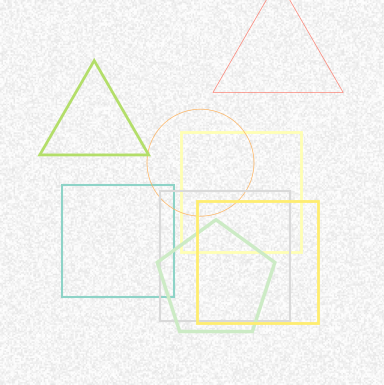[{"shape": "square", "thickness": 1.5, "radius": 0.73, "center": [0.306, 0.374]}, {"shape": "square", "thickness": 2, "radius": 0.78, "center": [0.626, 0.502]}, {"shape": "triangle", "thickness": 0.5, "radius": 0.98, "center": [0.722, 0.857]}, {"shape": "circle", "thickness": 0.5, "radius": 0.69, "center": [0.521, 0.577]}, {"shape": "triangle", "thickness": 2, "radius": 0.82, "center": [0.245, 0.679]}, {"shape": "square", "thickness": 1.5, "radius": 0.85, "center": [0.585, 0.336]}, {"shape": "pentagon", "thickness": 2.5, "radius": 0.8, "center": [0.561, 0.269]}, {"shape": "square", "thickness": 2, "radius": 0.79, "center": [0.669, 0.32]}]